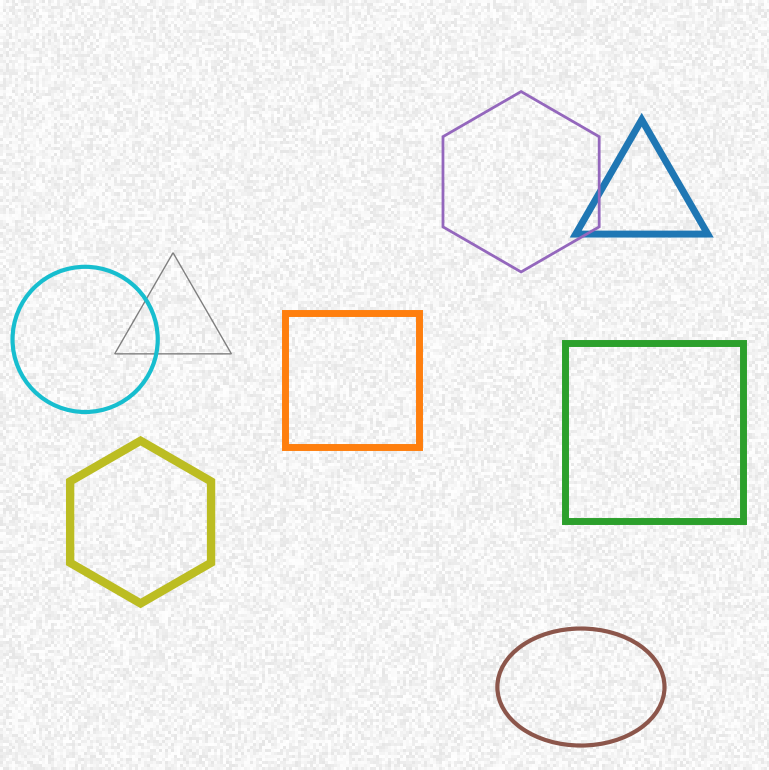[{"shape": "triangle", "thickness": 2.5, "radius": 0.5, "center": [0.833, 0.746]}, {"shape": "square", "thickness": 2.5, "radius": 0.43, "center": [0.457, 0.507]}, {"shape": "square", "thickness": 2.5, "radius": 0.58, "center": [0.849, 0.439]}, {"shape": "hexagon", "thickness": 1, "radius": 0.59, "center": [0.677, 0.764]}, {"shape": "oval", "thickness": 1.5, "radius": 0.54, "center": [0.754, 0.108]}, {"shape": "triangle", "thickness": 0.5, "radius": 0.44, "center": [0.225, 0.584]}, {"shape": "hexagon", "thickness": 3, "radius": 0.53, "center": [0.183, 0.322]}, {"shape": "circle", "thickness": 1.5, "radius": 0.47, "center": [0.111, 0.559]}]